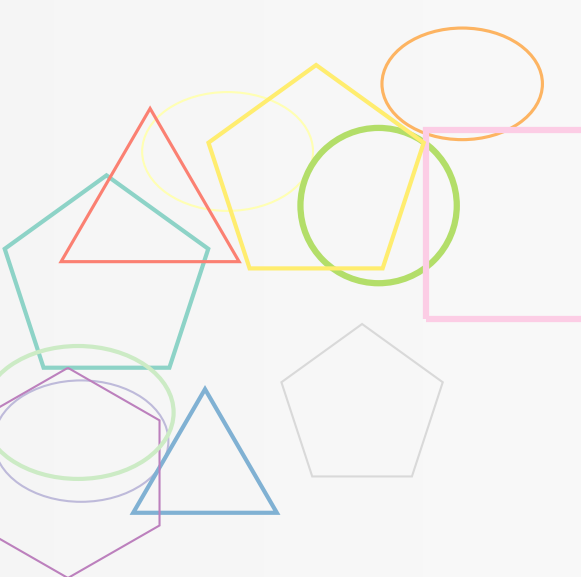[{"shape": "pentagon", "thickness": 2, "radius": 0.92, "center": [0.183, 0.511]}, {"shape": "oval", "thickness": 1, "radius": 0.73, "center": [0.392, 0.737]}, {"shape": "oval", "thickness": 1, "radius": 0.75, "center": [0.14, 0.235]}, {"shape": "triangle", "thickness": 1.5, "radius": 0.88, "center": [0.258, 0.634]}, {"shape": "triangle", "thickness": 2, "radius": 0.71, "center": [0.353, 0.183]}, {"shape": "oval", "thickness": 1.5, "radius": 0.69, "center": [0.795, 0.854]}, {"shape": "circle", "thickness": 3, "radius": 0.67, "center": [0.651, 0.643]}, {"shape": "square", "thickness": 3, "radius": 0.81, "center": [0.896, 0.61]}, {"shape": "pentagon", "thickness": 1, "radius": 0.73, "center": [0.623, 0.292]}, {"shape": "hexagon", "thickness": 1, "radius": 0.91, "center": [0.117, 0.18]}, {"shape": "oval", "thickness": 2, "radius": 0.82, "center": [0.134, 0.285]}, {"shape": "pentagon", "thickness": 2, "radius": 0.97, "center": [0.544, 0.692]}]